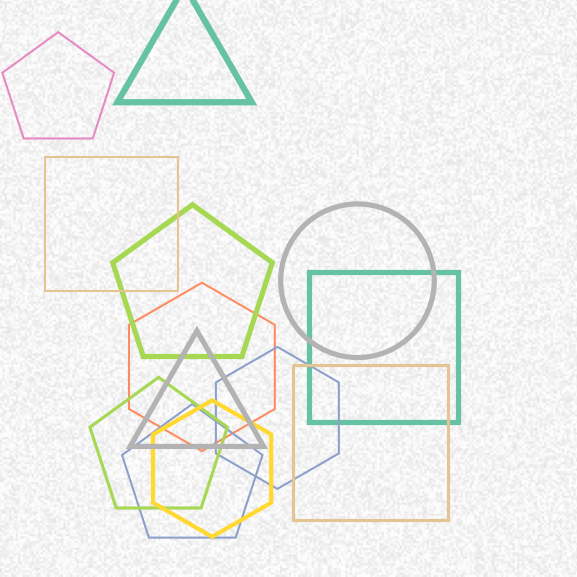[{"shape": "square", "thickness": 2.5, "radius": 0.65, "center": [0.664, 0.398]}, {"shape": "triangle", "thickness": 3, "radius": 0.67, "center": [0.32, 0.889]}, {"shape": "hexagon", "thickness": 1, "radius": 0.73, "center": [0.35, 0.364]}, {"shape": "hexagon", "thickness": 1, "radius": 0.61, "center": [0.48, 0.275]}, {"shape": "pentagon", "thickness": 1, "radius": 0.64, "center": [0.333, 0.172]}, {"shape": "pentagon", "thickness": 1, "radius": 0.51, "center": [0.101, 0.842]}, {"shape": "pentagon", "thickness": 1.5, "radius": 0.63, "center": [0.275, 0.221]}, {"shape": "pentagon", "thickness": 2.5, "radius": 0.73, "center": [0.333, 0.499]}, {"shape": "hexagon", "thickness": 2, "radius": 0.59, "center": [0.367, 0.188]}, {"shape": "square", "thickness": 1.5, "radius": 0.67, "center": [0.641, 0.233]}, {"shape": "square", "thickness": 1, "radius": 0.58, "center": [0.193, 0.611]}, {"shape": "circle", "thickness": 2.5, "radius": 0.66, "center": [0.619, 0.513]}, {"shape": "triangle", "thickness": 2.5, "radius": 0.67, "center": [0.341, 0.293]}]